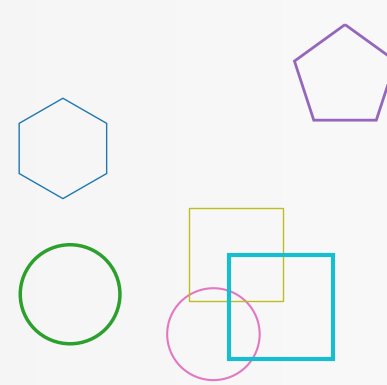[{"shape": "hexagon", "thickness": 1, "radius": 0.65, "center": [0.162, 0.614]}, {"shape": "circle", "thickness": 2.5, "radius": 0.64, "center": [0.181, 0.236]}, {"shape": "pentagon", "thickness": 2, "radius": 0.69, "center": [0.89, 0.799]}, {"shape": "circle", "thickness": 1.5, "radius": 0.6, "center": [0.551, 0.132]}, {"shape": "square", "thickness": 1, "radius": 0.6, "center": [0.61, 0.338]}, {"shape": "square", "thickness": 3, "radius": 0.67, "center": [0.724, 0.202]}]